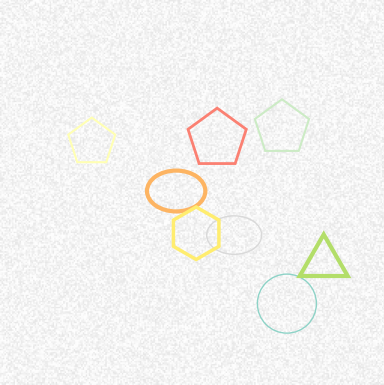[{"shape": "circle", "thickness": 1, "radius": 0.38, "center": [0.745, 0.211]}, {"shape": "pentagon", "thickness": 1.5, "radius": 0.32, "center": [0.238, 0.631]}, {"shape": "pentagon", "thickness": 2, "radius": 0.4, "center": [0.564, 0.64]}, {"shape": "oval", "thickness": 3, "radius": 0.38, "center": [0.458, 0.504]}, {"shape": "triangle", "thickness": 3, "radius": 0.36, "center": [0.841, 0.319]}, {"shape": "oval", "thickness": 1, "radius": 0.36, "center": [0.608, 0.389]}, {"shape": "pentagon", "thickness": 1.5, "radius": 0.37, "center": [0.732, 0.668]}, {"shape": "hexagon", "thickness": 2.5, "radius": 0.34, "center": [0.51, 0.394]}]